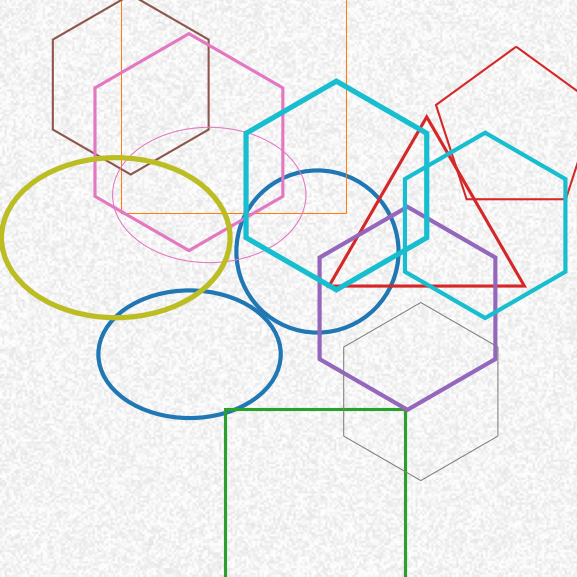[{"shape": "oval", "thickness": 2, "radius": 0.79, "center": [0.328, 0.386]}, {"shape": "circle", "thickness": 2, "radius": 0.7, "center": [0.55, 0.564]}, {"shape": "square", "thickness": 0.5, "radius": 0.98, "center": [0.404, 0.825]}, {"shape": "square", "thickness": 1.5, "radius": 0.78, "center": [0.545, 0.136]}, {"shape": "pentagon", "thickness": 1, "radius": 0.73, "center": [0.894, 0.772]}, {"shape": "triangle", "thickness": 1.5, "radius": 0.98, "center": [0.739, 0.601]}, {"shape": "hexagon", "thickness": 2, "radius": 0.88, "center": [0.706, 0.465]}, {"shape": "hexagon", "thickness": 1, "radius": 0.78, "center": [0.226, 0.853]}, {"shape": "hexagon", "thickness": 1.5, "radius": 0.94, "center": [0.327, 0.753]}, {"shape": "oval", "thickness": 0.5, "radius": 0.84, "center": [0.362, 0.662]}, {"shape": "hexagon", "thickness": 0.5, "radius": 0.77, "center": [0.729, 0.321]}, {"shape": "oval", "thickness": 2.5, "radius": 0.99, "center": [0.2, 0.588]}, {"shape": "hexagon", "thickness": 2.5, "radius": 0.9, "center": [0.583, 0.678]}, {"shape": "hexagon", "thickness": 2, "radius": 0.8, "center": [0.84, 0.609]}]